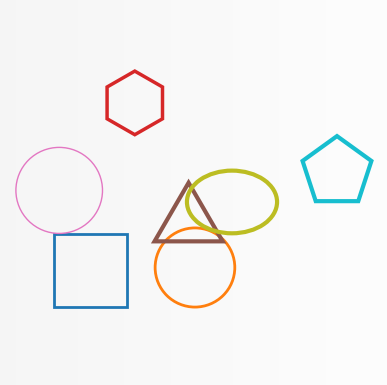[{"shape": "square", "thickness": 2, "radius": 0.47, "center": [0.234, 0.297]}, {"shape": "circle", "thickness": 2, "radius": 0.51, "center": [0.503, 0.305]}, {"shape": "hexagon", "thickness": 2.5, "radius": 0.41, "center": [0.348, 0.733]}, {"shape": "triangle", "thickness": 3, "radius": 0.51, "center": [0.487, 0.424]}, {"shape": "circle", "thickness": 1, "radius": 0.56, "center": [0.153, 0.505]}, {"shape": "oval", "thickness": 3, "radius": 0.58, "center": [0.599, 0.475]}, {"shape": "pentagon", "thickness": 3, "radius": 0.47, "center": [0.87, 0.553]}]